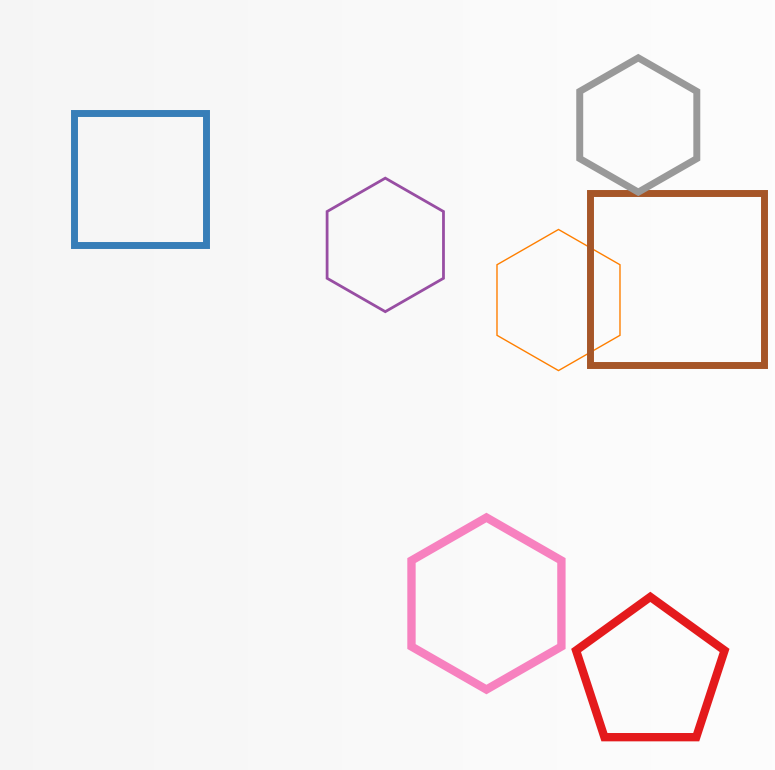[{"shape": "pentagon", "thickness": 3, "radius": 0.5, "center": [0.839, 0.124]}, {"shape": "square", "thickness": 2.5, "radius": 0.43, "center": [0.181, 0.768]}, {"shape": "hexagon", "thickness": 1, "radius": 0.43, "center": [0.497, 0.682]}, {"shape": "hexagon", "thickness": 0.5, "radius": 0.46, "center": [0.721, 0.61]}, {"shape": "square", "thickness": 2.5, "radius": 0.56, "center": [0.874, 0.638]}, {"shape": "hexagon", "thickness": 3, "radius": 0.56, "center": [0.628, 0.216]}, {"shape": "hexagon", "thickness": 2.5, "radius": 0.44, "center": [0.824, 0.838]}]